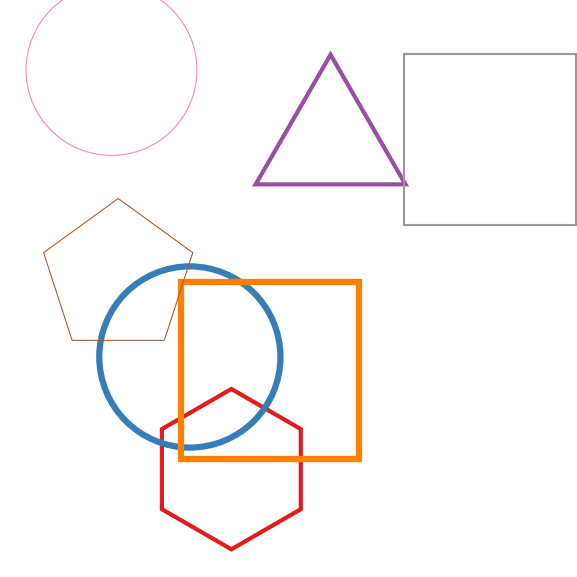[{"shape": "hexagon", "thickness": 2, "radius": 0.69, "center": [0.401, 0.187]}, {"shape": "circle", "thickness": 3, "radius": 0.78, "center": [0.329, 0.381]}, {"shape": "triangle", "thickness": 2, "radius": 0.75, "center": [0.572, 0.755]}, {"shape": "square", "thickness": 3, "radius": 0.77, "center": [0.467, 0.357]}, {"shape": "pentagon", "thickness": 0.5, "radius": 0.68, "center": [0.205, 0.52]}, {"shape": "circle", "thickness": 0.5, "radius": 0.74, "center": [0.193, 0.878]}, {"shape": "square", "thickness": 1, "radius": 0.74, "center": [0.849, 0.757]}]